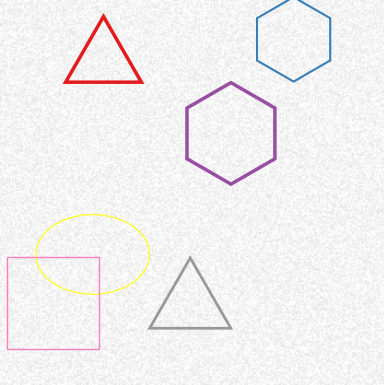[{"shape": "triangle", "thickness": 2.5, "radius": 0.57, "center": [0.269, 0.843]}, {"shape": "hexagon", "thickness": 1.5, "radius": 0.55, "center": [0.763, 0.898]}, {"shape": "hexagon", "thickness": 2.5, "radius": 0.66, "center": [0.6, 0.654]}, {"shape": "oval", "thickness": 1, "radius": 0.74, "center": [0.241, 0.339]}, {"shape": "square", "thickness": 1, "radius": 0.6, "center": [0.138, 0.213]}, {"shape": "triangle", "thickness": 2, "radius": 0.61, "center": [0.494, 0.208]}]